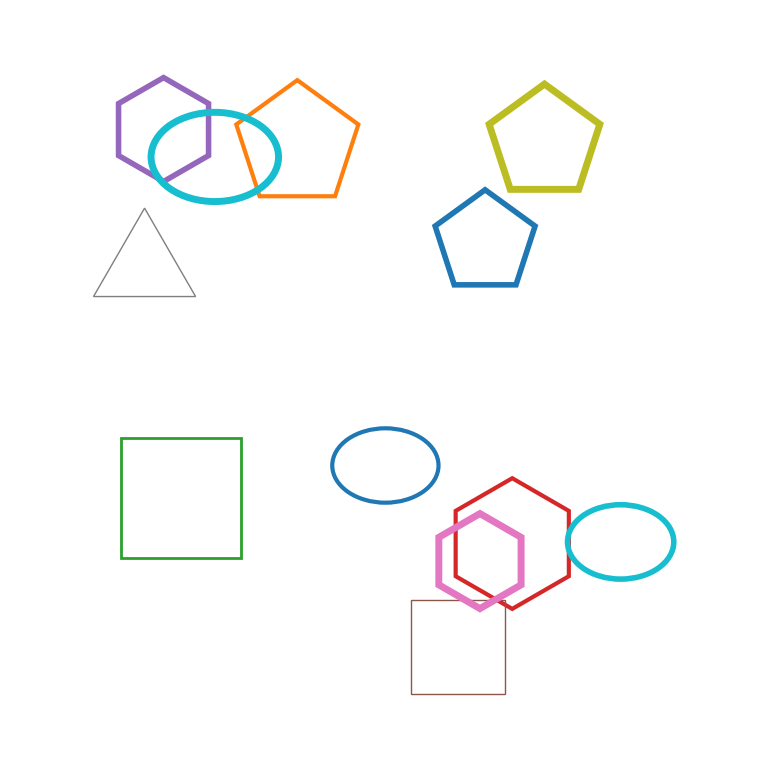[{"shape": "oval", "thickness": 1.5, "radius": 0.35, "center": [0.501, 0.395]}, {"shape": "pentagon", "thickness": 2, "radius": 0.34, "center": [0.63, 0.685]}, {"shape": "pentagon", "thickness": 1.5, "radius": 0.42, "center": [0.386, 0.813]}, {"shape": "square", "thickness": 1, "radius": 0.39, "center": [0.235, 0.353]}, {"shape": "hexagon", "thickness": 1.5, "radius": 0.42, "center": [0.665, 0.294]}, {"shape": "hexagon", "thickness": 2, "radius": 0.34, "center": [0.212, 0.832]}, {"shape": "square", "thickness": 0.5, "radius": 0.31, "center": [0.595, 0.16]}, {"shape": "hexagon", "thickness": 2.5, "radius": 0.31, "center": [0.623, 0.271]}, {"shape": "triangle", "thickness": 0.5, "radius": 0.38, "center": [0.188, 0.653]}, {"shape": "pentagon", "thickness": 2.5, "radius": 0.38, "center": [0.707, 0.815]}, {"shape": "oval", "thickness": 2.5, "radius": 0.41, "center": [0.279, 0.796]}, {"shape": "oval", "thickness": 2, "radius": 0.34, "center": [0.806, 0.296]}]